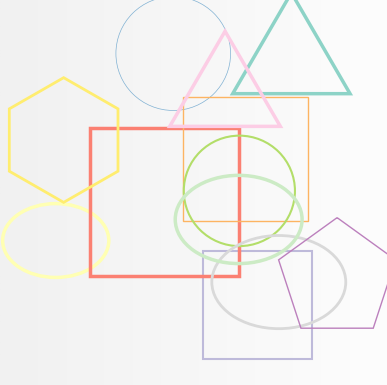[{"shape": "triangle", "thickness": 2.5, "radius": 0.87, "center": [0.752, 0.844]}, {"shape": "oval", "thickness": 2.5, "radius": 0.68, "center": [0.144, 0.375]}, {"shape": "square", "thickness": 1.5, "radius": 0.71, "center": [0.665, 0.208]}, {"shape": "square", "thickness": 2.5, "radius": 0.96, "center": [0.425, 0.475]}, {"shape": "circle", "thickness": 0.5, "radius": 0.74, "center": [0.447, 0.861]}, {"shape": "square", "thickness": 1, "radius": 0.8, "center": [0.633, 0.588]}, {"shape": "circle", "thickness": 1.5, "radius": 0.72, "center": [0.618, 0.504]}, {"shape": "triangle", "thickness": 2.5, "radius": 0.82, "center": [0.581, 0.754]}, {"shape": "oval", "thickness": 2, "radius": 0.86, "center": [0.719, 0.267]}, {"shape": "pentagon", "thickness": 1, "radius": 0.79, "center": [0.87, 0.276]}, {"shape": "oval", "thickness": 2.5, "radius": 0.82, "center": [0.616, 0.43]}, {"shape": "hexagon", "thickness": 2, "radius": 0.81, "center": [0.164, 0.636]}]